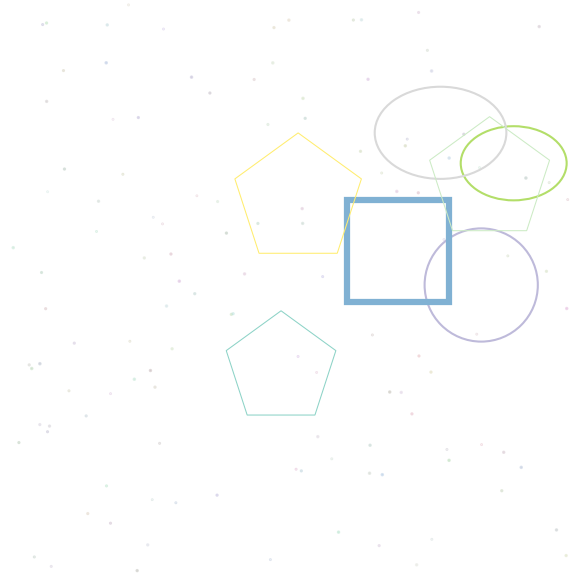[{"shape": "pentagon", "thickness": 0.5, "radius": 0.5, "center": [0.487, 0.361]}, {"shape": "circle", "thickness": 1, "radius": 0.49, "center": [0.833, 0.506]}, {"shape": "square", "thickness": 3, "radius": 0.44, "center": [0.689, 0.564]}, {"shape": "oval", "thickness": 1, "radius": 0.46, "center": [0.889, 0.716]}, {"shape": "oval", "thickness": 1, "radius": 0.57, "center": [0.763, 0.769]}, {"shape": "pentagon", "thickness": 0.5, "radius": 0.55, "center": [0.848, 0.688]}, {"shape": "pentagon", "thickness": 0.5, "radius": 0.58, "center": [0.516, 0.654]}]